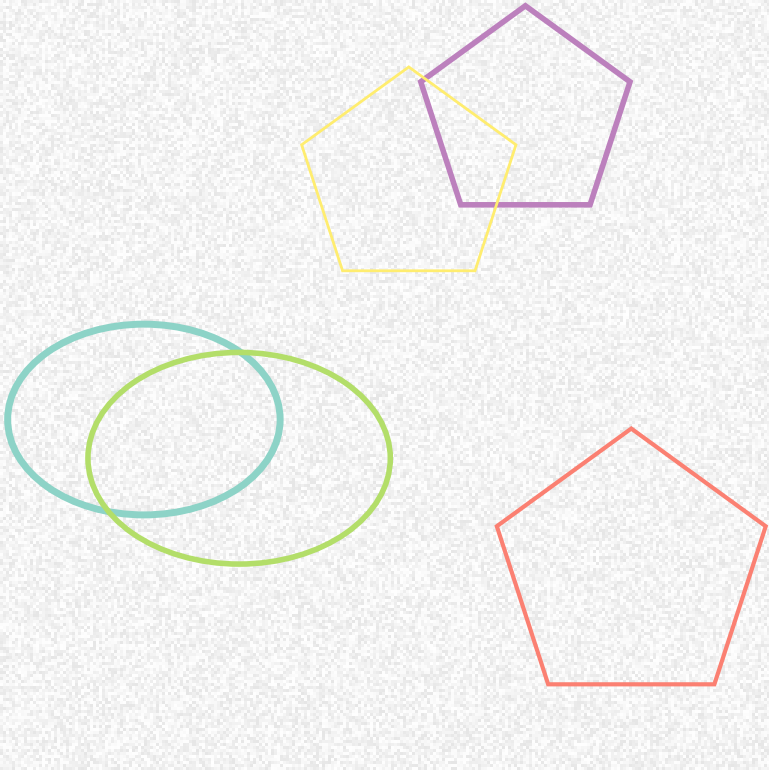[{"shape": "oval", "thickness": 2.5, "radius": 0.88, "center": [0.187, 0.455]}, {"shape": "pentagon", "thickness": 1.5, "radius": 0.92, "center": [0.82, 0.26]}, {"shape": "oval", "thickness": 2, "radius": 0.98, "center": [0.311, 0.405]}, {"shape": "pentagon", "thickness": 2, "radius": 0.71, "center": [0.682, 0.85]}, {"shape": "pentagon", "thickness": 1, "radius": 0.73, "center": [0.531, 0.767]}]